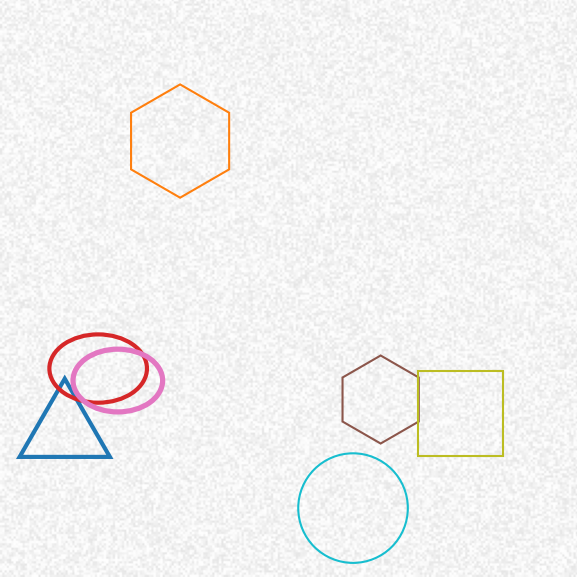[{"shape": "triangle", "thickness": 2, "radius": 0.45, "center": [0.112, 0.253]}, {"shape": "hexagon", "thickness": 1, "radius": 0.49, "center": [0.312, 0.755]}, {"shape": "oval", "thickness": 2, "radius": 0.42, "center": [0.17, 0.361]}, {"shape": "hexagon", "thickness": 1, "radius": 0.38, "center": [0.659, 0.307]}, {"shape": "oval", "thickness": 2.5, "radius": 0.39, "center": [0.204, 0.34]}, {"shape": "square", "thickness": 1, "radius": 0.37, "center": [0.798, 0.283]}, {"shape": "circle", "thickness": 1, "radius": 0.47, "center": [0.611, 0.119]}]